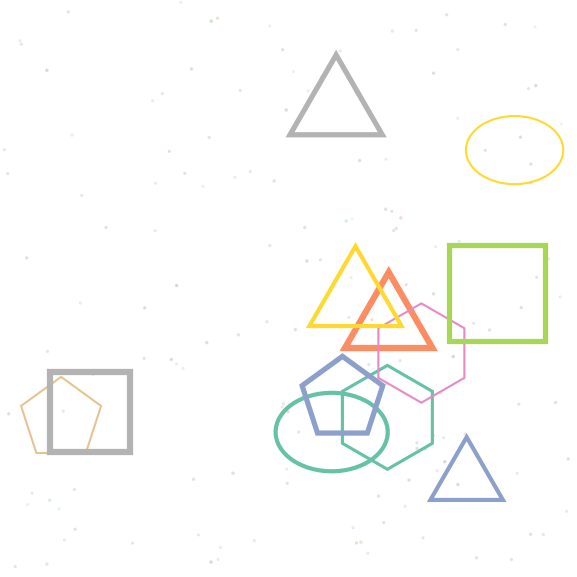[{"shape": "hexagon", "thickness": 1.5, "radius": 0.45, "center": [0.671, 0.276]}, {"shape": "oval", "thickness": 2, "radius": 0.49, "center": [0.574, 0.251]}, {"shape": "triangle", "thickness": 3, "radius": 0.44, "center": [0.673, 0.44]}, {"shape": "pentagon", "thickness": 2.5, "radius": 0.37, "center": [0.593, 0.309]}, {"shape": "triangle", "thickness": 2, "radius": 0.36, "center": [0.808, 0.17]}, {"shape": "hexagon", "thickness": 1, "radius": 0.43, "center": [0.73, 0.388]}, {"shape": "square", "thickness": 2.5, "radius": 0.41, "center": [0.861, 0.492]}, {"shape": "oval", "thickness": 1, "radius": 0.42, "center": [0.891, 0.739]}, {"shape": "triangle", "thickness": 2, "radius": 0.46, "center": [0.616, 0.481]}, {"shape": "pentagon", "thickness": 1, "radius": 0.36, "center": [0.106, 0.274]}, {"shape": "triangle", "thickness": 2.5, "radius": 0.46, "center": [0.582, 0.812]}, {"shape": "square", "thickness": 3, "radius": 0.35, "center": [0.156, 0.285]}]